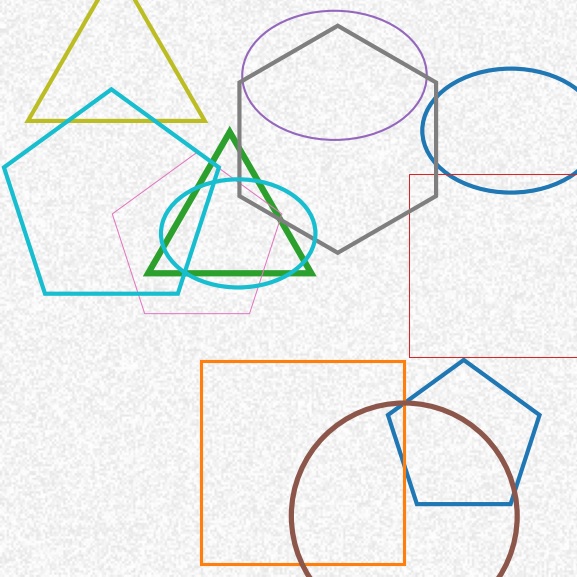[{"shape": "oval", "thickness": 2, "radius": 0.77, "center": [0.885, 0.773]}, {"shape": "pentagon", "thickness": 2, "radius": 0.69, "center": [0.803, 0.238]}, {"shape": "square", "thickness": 1.5, "radius": 0.88, "center": [0.524, 0.198]}, {"shape": "triangle", "thickness": 3, "radius": 0.82, "center": [0.398, 0.607]}, {"shape": "square", "thickness": 0.5, "radius": 0.79, "center": [0.866, 0.54]}, {"shape": "oval", "thickness": 1, "radius": 0.8, "center": [0.579, 0.869]}, {"shape": "circle", "thickness": 2.5, "radius": 0.98, "center": [0.7, 0.106]}, {"shape": "pentagon", "thickness": 0.5, "radius": 0.77, "center": [0.341, 0.581]}, {"shape": "hexagon", "thickness": 2, "radius": 0.98, "center": [0.585, 0.758]}, {"shape": "triangle", "thickness": 2, "radius": 0.88, "center": [0.201, 0.878]}, {"shape": "pentagon", "thickness": 2, "radius": 0.98, "center": [0.193, 0.649]}, {"shape": "oval", "thickness": 2, "radius": 0.67, "center": [0.412, 0.595]}]